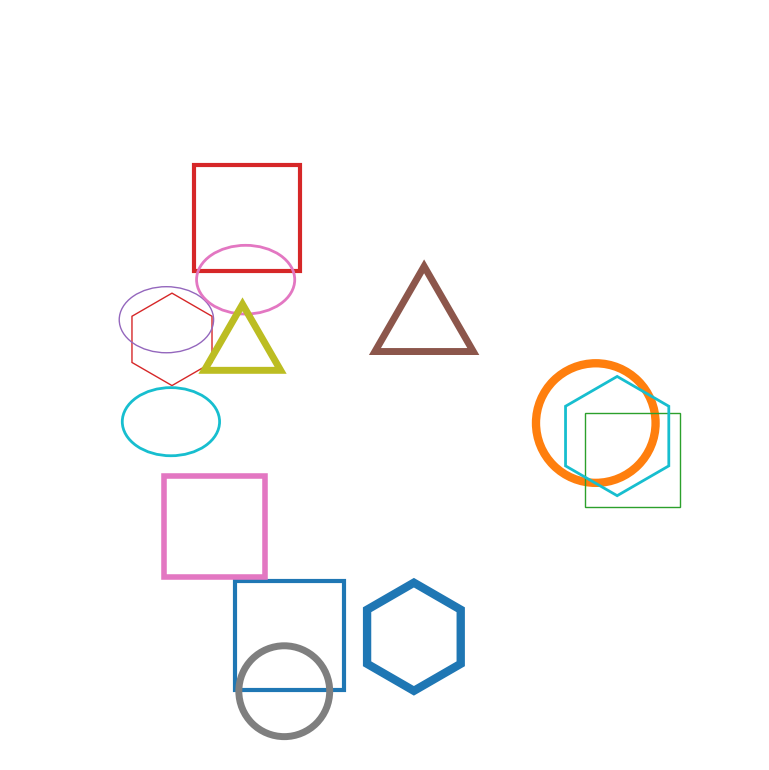[{"shape": "hexagon", "thickness": 3, "radius": 0.35, "center": [0.538, 0.173]}, {"shape": "square", "thickness": 1.5, "radius": 0.36, "center": [0.376, 0.175]}, {"shape": "circle", "thickness": 3, "radius": 0.39, "center": [0.774, 0.451]}, {"shape": "square", "thickness": 0.5, "radius": 0.31, "center": [0.821, 0.402]}, {"shape": "square", "thickness": 1.5, "radius": 0.34, "center": [0.321, 0.717]}, {"shape": "hexagon", "thickness": 0.5, "radius": 0.3, "center": [0.223, 0.559]}, {"shape": "oval", "thickness": 0.5, "radius": 0.31, "center": [0.216, 0.585]}, {"shape": "triangle", "thickness": 2.5, "radius": 0.37, "center": [0.551, 0.58]}, {"shape": "square", "thickness": 2, "radius": 0.33, "center": [0.278, 0.316]}, {"shape": "oval", "thickness": 1, "radius": 0.32, "center": [0.319, 0.637]}, {"shape": "circle", "thickness": 2.5, "radius": 0.29, "center": [0.369, 0.102]}, {"shape": "triangle", "thickness": 2.5, "radius": 0.29, "center": [0.315, 0.548]}, {"shape": "hexagon", "thickness": 1, "radius": 0.39, "center": [0.802, 0.434]}, {"shape": "oval", "thickness": 1, "radius": 0.32, "center": [0.222, 0.452]}]